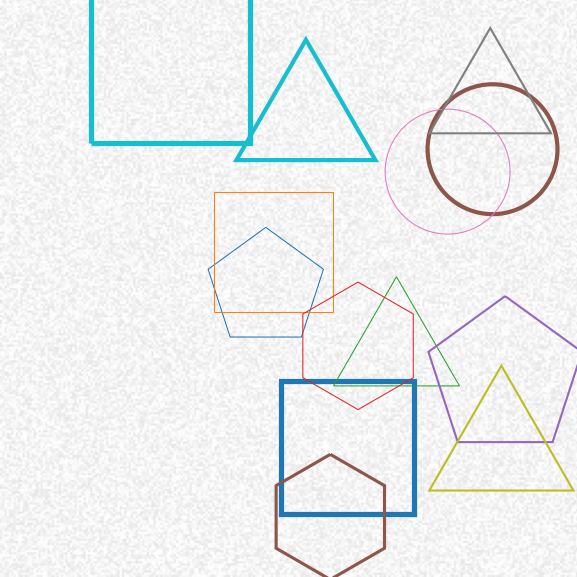[{"shape": "pentagon", "thickness": 0.5, "radius": 0.52, "center": [0.46, 0.5]}, {"shape": "square", "thickness": 2.5, "radius": 0.57, "center": [0.601, 0.224]}, {"shape": "square", "thickness": 0.5, "radius": 0.52, "center": [0.473, 0.563]}, {"shape": "triangle", "thickness": 0.5, "radius": 0.63, "center": [0.687, 0.394]}, {"shape": "hexagon", "thickness": 0.5, "radius": 0.55, "center": [0.62, 0.4]}, {"shape": "pentagon", "thickness": 1, "radius": 0.7, "center": [0.875, 0.347]}, {"shape": "circle", "thickness": 2, "radius": 0.56, "center": [0.853, 0.741]}, {"shape": "hexagon", "thickness": 1.5, "radius": 0.54, "center": [0.572, 0.104]}, {"shape": "circle", "thickness": 0.5, "radius": 0.54, "center": [0.775, 0.702]}, {"shape": "triangle", "thickness": 1, "radius": 0.61, "center": [0.849, 0.829]}, {"shape": "triangle", "thickness": 1, "radius": 0.72, "center": [0.868, 0.222]}, {"shape": "triangle", "thickness": 2, "radius": 0.69, "center": [0.53, 0.791]}, {"shape": "square", "thickness": 2.5, "radius": 0.69, "center": [0.295, 0.89]}]